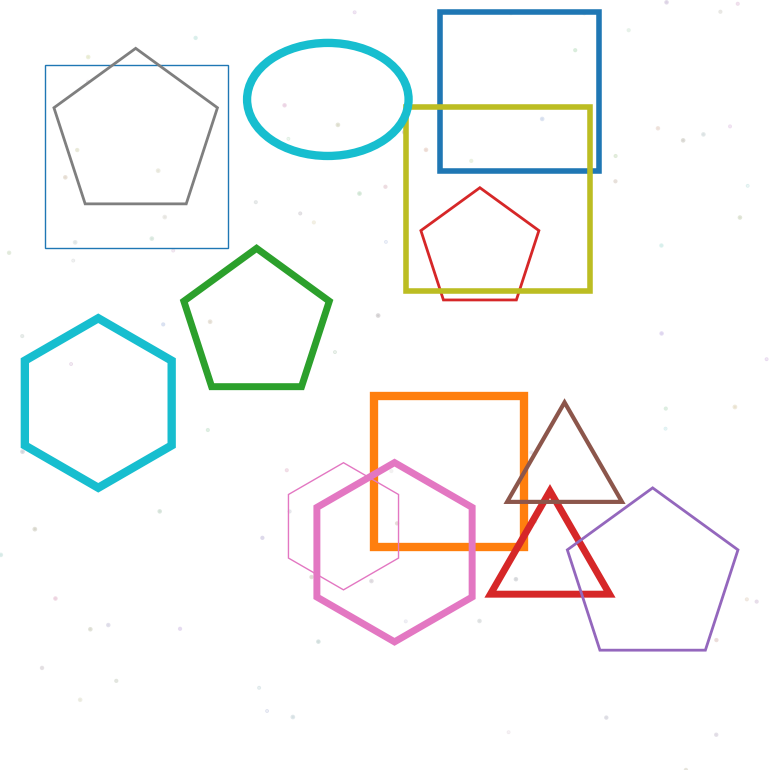[{"shape": "square", "thickness": 0.5, "radius": 0.59, "center": [0.177, 0.797]}, {"shape": "square", "thickness": 2, "radius": 0.52, "center": [0.675, 0.881]}, {"shape": "square", "thickness": 3, "radius": 0.49, "center": [0.583, 0.388]}, {"shape": "pentagon", "thickness": 2.5, "radius": 0.5, "center": [0.333, 0.578]}, {"shape": "triangle", "thickness": 2.5, "radius": 0.45, "center": [0.714, 0.273]}, {"shape": "pentagon", "thickness": 1, "radius": 0.4, "center": [0.623, 0.676]}, {"shape": "pentagon", "thickness": 1, "radius": 0.58, "center": [0.848, 0.25]}, {"shape": "triangle", "thickness": 1.5, "radius": 0.43, "center": [0.733, 0.391]}, {"shape": "hexagon", "thickness": 2.5, "radius": 0.58, "center": [0.512, 0.283]}, {"shape": "hexagon", "thickness": 0.5, "radius": 0.41, "center": [0.446, 0.317]}, {"shape": "pentagon", "thickness": 1, "radius": 0.56, "center": [0.176, 0.826]}, {"shape": "square", "thickness": 2, "radius": 0.6, "center": [0.647, 0.742]}, {"shape": "hexagon", "thickness": 3, "radius": 0.55, "center": [0.128, 0.477]}, {"shape": "oval", "thickness": 3, "radius": 0.52, "center": [0.426, 0.871]}]